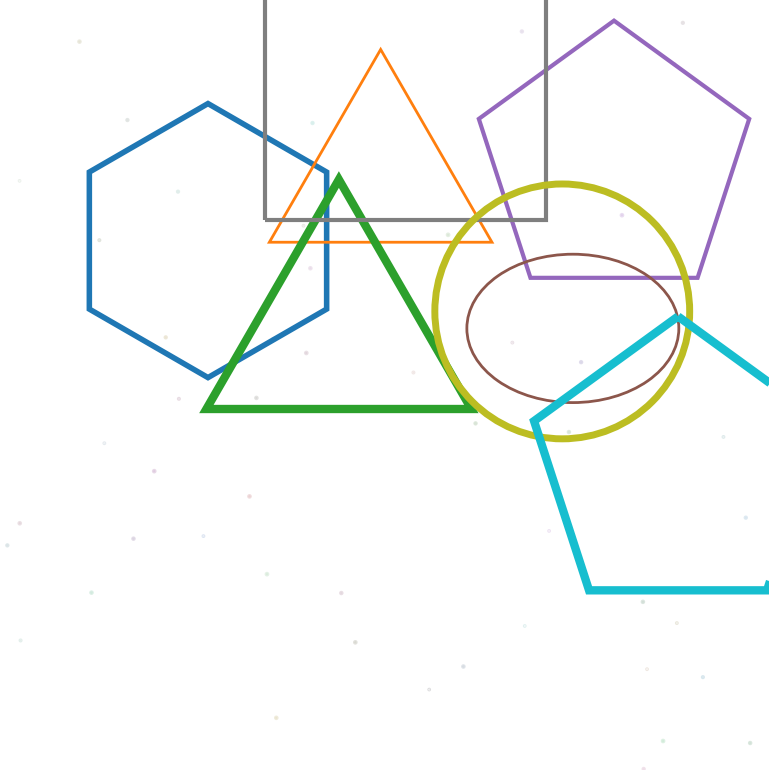[{"shape": "hexagon", "thickness": 2, "radius": 0.89, "center": [0.27, 0.688]}, {"shape": "triangle", "thickness": 1, "radius": 0.83, "center": [0.494, 0.769]}, {"shape": "triangle", "thickness": 3, "radius": 0.99, "center": [0.44, 0.568]}, {"shape": "pentagon", "thickness": 1.5, "radius": 0.92, "center": [0.797, 0.789]}, {"shape": "oval", "thickness": 1, "radius": 0.69, "center": [0.744, 0.574]}, {"shape": "square", "thickness": 1.5, "radius": 0.91, "center": [0.527, 0.897]}, {"shape": "circle", "thickness": 2.5, "radius": 0.83, "center": [0.73, 0.596]}, {"shape": "pentagon", "thickness": 3, "radius": 0.98, "center": [0.881, 0.392]}]